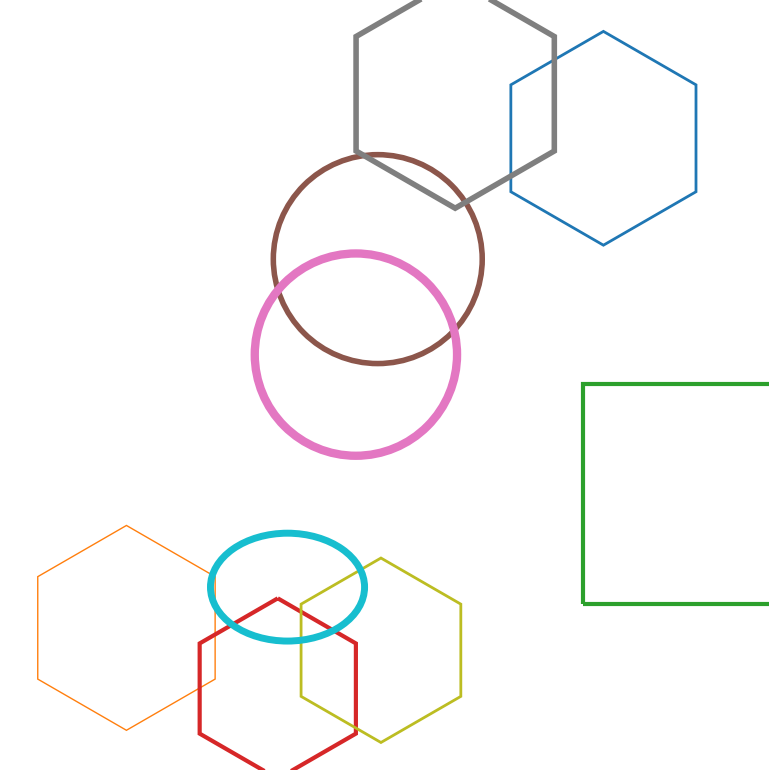[{"shape": "hexagon", "thickness": 1, "radius": 0.69, "center": [0.784, 0.82]}, {"shape": "hexagon", "thickness": 0.5, "radius": 0.66, "center": [0.164, 0.185]}, {"shape": "square", "thickness": 1.5, "radius": 0.71, "center": [0.9, 0.359]}, {"shape": "hexagon", "thickness": 1.5, "radius": 0.59, "center": [0.361, 0.106]}, {"shape": "circle", "thickness": 2, "radius": 0.68, "center": [0.491, 0.663]}, {"shape": "circle", "thickness": 3, "radius": 0.66, "center": [0.462, 0.539]}, {"shape": "hexagon", "thickness": 2, "radius": 0.74, "center": [0.591, 0.878]}, {"shape": "hexagon", "thickness": 1, "radius": 0.6, "center": [0.495, 0.156]}, {"shape": "oval", "thickness": 2.5, "radius": 0.5, "center": [0.373, 0.237]}]